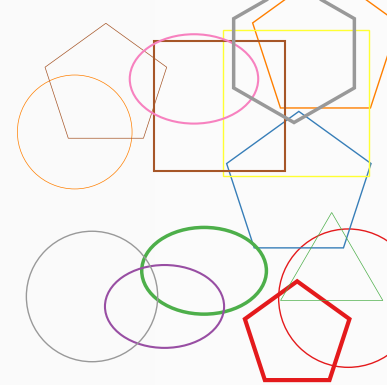[{"shape": "pentagon", "thickness": 3, "radius": 0.71, "center": [0.767, 0.128]}, {"shape": "circle", "thickness": 1, "radius": 0.9, "center": [0.899, 0.226]}, {"shape": "pentagon", "thickness": 1, "radius": 0.98, "center": [0.771, 0.515]}, {"shape": "oval", "thickness": 2.5, "radius": 0.8, "center": [0.527, 0.297]}, {"shape": "triangle", "thickness": 0.5, "radius": 0.76, "center": [0.856, 0.296]}, {"shape": "oval", "thickness": 1.5, "radius": 0.77, "center": [0.425, 0.204]}, {"shape": "pentagon", "thickness": 1, "radius": 0.99, "center": [0.84, 0.879]}, {"shape": "circle", "thickness": 0.5, "radius": 0.74, "center": [0.193, 0.657]}, {"shape": "square", "thickness": 1, "radius": 0.95, "center": [0.763, 0.732]}, {"shape": "pentagon", "thickness": 0.5, "radius": 0.83, "center": [0.273, 0.774]}, {"shape": "square", "thickness": 1.5, "radius": 0.85, "center": [0.565, 0.725]}, {"shape": "oval", "thickness": 1.5, "radius": 0.83, "center": [0.501, 0.795]}, {"shape": "circle", "thickness": 1, "radius": 0.85, "center": [0.237, 0.23]}, {"shape": "hexagon", "thickness": 2.5, "radius": 0.9, "center": [0.759, 0.862]}]